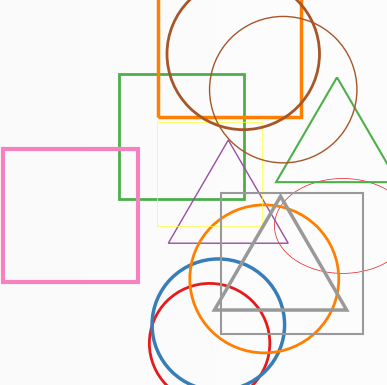[{"shape": "circle", "thickness": 2, "radius": 0.78, "center": [0.541, 0.108]}, {"shape": "oval", "thickness": 0.5, "radius": 0.88, "center": [0.884, 0.413]}, {"shape": "circle", "thickness": 2.5, "radius": 0.85, "center": [0.563, 0.156]}, {"shape": "square", "thickness": 2, "radius": 0.81, "center": [0.469, 0.646]}, {"shape": "triangle", "thickness": 1.5, "radius": 0.91, "center": [0.87, 0.618]}, {"shape": "triangle", "thickness": 1, "radius": 0.89, "center": [0.589, 0.458]}, {"shape": "circle", "thickness": 2, "radius": 0.96, "center": [0.682, 0.276]}, {"shape": "square", "thickness": 2.5, "radius": 0.92, "center": [0.593, 0.881]}, {"shape": "square", "thickness": 0.5, "radius": 0.68, "center": [0.541, 0.548]}, {"shape": "circle", "thickness": 1, "radius": 0.95, "center": [0.731, 0.767]}, {"shape": "circle", "thickness": 2, "radius": 0.98, "center": [0.628, 0.86]}, {"shape": "square", "thickness": 3, "radius": 0.87, "center": [0.182, 0.44]}, {"shape": "triangle", "thickness": 2.5, "radius": 0.98, "center": [0.724, 0.293]}, {"shape": "square", "thickness": 1.5, "radius": 0.92, "center": [0.753, 0.315]}]